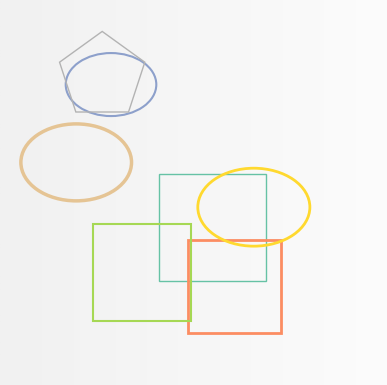[{"shape": "square", "thickness": 1, "radius": 0.7, "center": [0.548, 0.409]}, {"shape": "square", "thickness": 2, "radius": 0.6, "center": [0.605, 0.256]}, {"shape": "oval", "thickness": 1.5, "radius": 0.58, "center": [0.286, 0.78]}, {"shape": "square", "thickness": 1.5, "radius": 0.63, "center": [0.367, 0.293]}, {"shape": "oval", "thickness": 2, "radius": 0.72, "center": [0.655, 0.462]}, {"shape": "oval", "thickness": 2.5, "radius": 0.71, "center": [0.197, 0.578]}, {"shape": "pentagon", "thickness": 1, "radius": 0.58, "center": [0.264, 0.803]}]